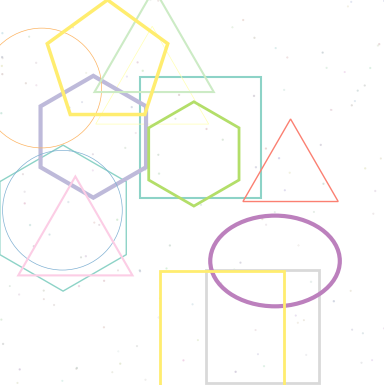[{"shape": "hexagon", "thickness": 1, "radius": 0.95, "center": [0.164, 0.433]}, {"shape": "square", "thickness": 1.5, "radius": 0.79, "center": [0.521, 0.642]}, {"shape": "triangle", "thickness": 0.5, "radius": 0.85, "center": [0.395, 0.762]}, {"shape": "hexagon", "thickness": 3, "radius": 0.79, "center": [0.242, 0.645]}, {"shape": "triangle", "thickness": 1, "radius": 0.71, "center": [0.755, 0.548]}, {"shape": "circle", "thickness": 0.5, "radius": 0.78, "center": [0.162, 0.454]}, {"shape": "circle", "thickness": 0.5, "radius": 0.78, "center": [0.108, 0.771]}, {"shape": "hexagon", "thickness": 2, "radius": 0.68, "center": [0.504, 0.6]}, {"shape": "triangle", "thickness": 1.5, "radius": 0.86, "center": [0.196, 0.37]}, {"shape": "square", "thickness": 2, "radius": 0.73, "center": [0.682, 0.152]}, {"shape": "oval", "thickness": 3, "radius": 0.84, "center": [0.714, 0.322]}, {"shape": "triangle", "thickness": 1.5, "radius": 0.89, "center": [0.4, 0.85]}, {"shape": "square", "thickness": 2, "radius": 0.8, "center": [0.576, 0.135]}, {"shape": "pentagon", "thickness": 2.5, "radius": 0.82, "center": [0.279, 0.836]}]